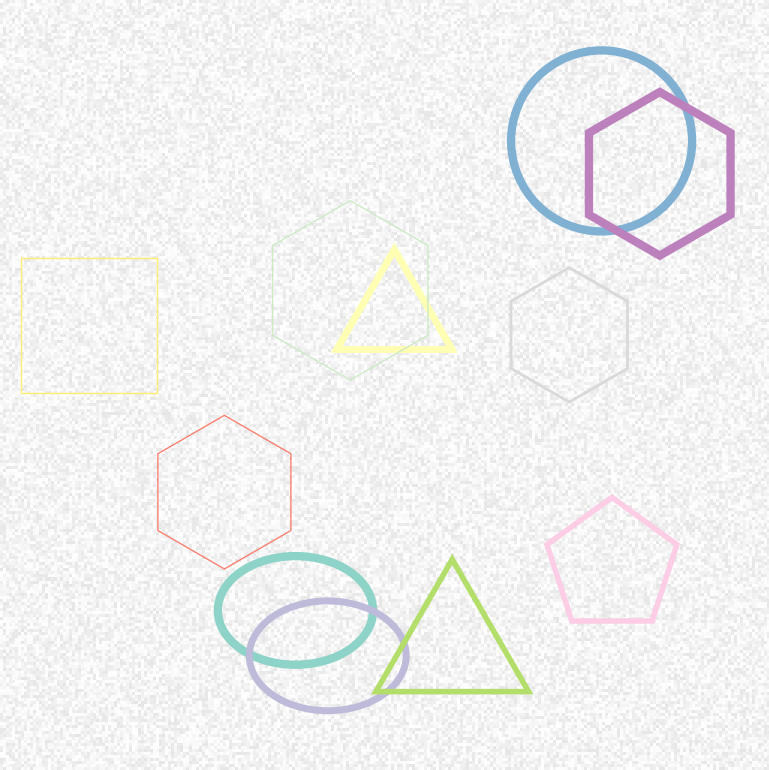[{"shape": "oval", "thickness": 3, "radius": 0.5, "center": [0.384, 0.207]}, {"shape": "triangle", "thickness": 2.5, "radius": 0.43, "center": [0.512, 0.589]}, {"shape": "oval", "thickness": 2.5, "radius": 0.51, "center": [0.426, 0.148]}, {"shape": "hexagon", "thickness": 0.5, "radius": 0.5, "center": [0.291, 0.361]}, {"shape": "circle", "thickness": 3, "radius": 0.59, "center": [0.781, 0.817]}, {"shape": "triangle", "thickness": 2, "radius": 0.57, "center": [0.587, 0.159]}, {"shape": "pentagon", "thickness": 2, "radius": 0.44, "center": [0.795, 0.265]}, {"shape": "hexagon", "thickness": 1, "radius": 0.44, "center": [0.739, 0.565]}, {"shape": "hexagon", "thickness": 3, "radius": 0.53, "center": [0.857, 0.774]}, {"shape": "hexagon", "thickness": 0.5, "radius": 0.58, "center": [0.455, 0.623]}, {"shape": "square", "thickness": 0.5, "radius": 0.44, "center": [0.115, 0.577]}]